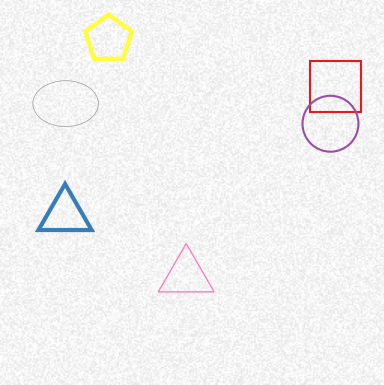[{"shape": "square", "thickness": 1.5, "radius": 0.33, "center": [0.872, 0.775]}, {"shape": "triangle", "thickness": 3, "radius": 0.4, "center": [0.169, 0.442]}, {"shape": "circle", "thickness": 1.5, "radius": 0.36, "center": [0.858, 0.679]}, {"shape": "pentagon", "thickness": 3, "radius": 0.32, "center": [0.282, 0.899]}, {"shape": "triangle", "thickness": 1, "radius": 0.42, "center": [0.484, 0.284]}, {"shape": "oval", "thickness": 0.5, "radius": 0.43, "center": [0.17, 0.731]}]